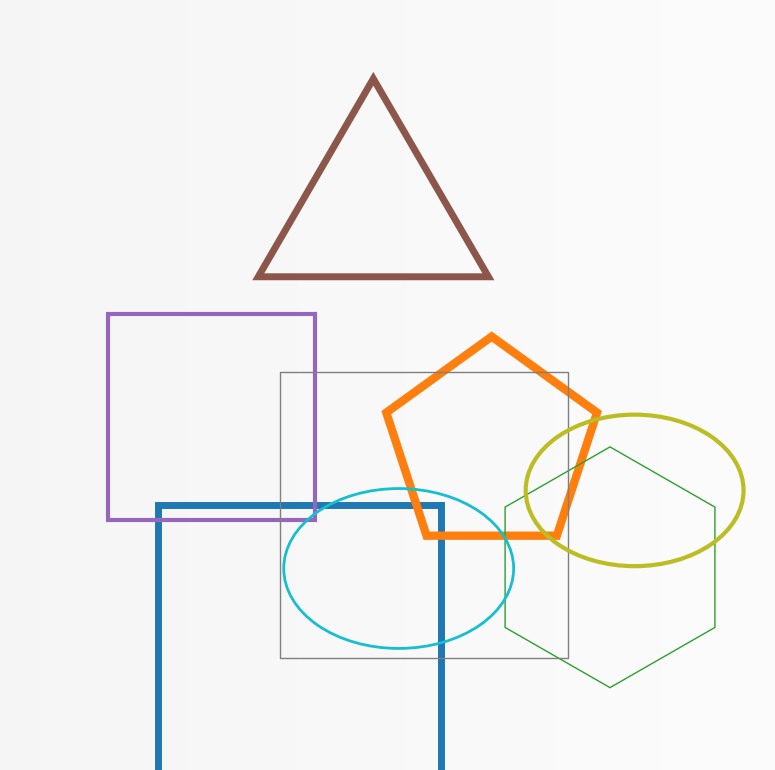[{"shape": "square", "thickness": 2.5, "radius": 0.91, "center": [0.386, 0.162]}, {"shape": "pentagon", "thickness": 3, "radius": 0.71, "center": [0.634, 0.42]}, {"shape": "hexagon", "thickness": 0.5, "radius": 0.78, "center": [0.787, 0.263]}, {"shape": "square", "thickness": 1.5, "radius": 0.67, "center": [0.273, 0.459]}, {"shape": "triangle", "thickness": 2.5, "radius": 0.86, "center": [0.482, 0.726]}, {"shape": "square", "thickness": 0.5, "radius": 0.93, "center": [0.547, 0.331]}, {"shape": "oval", "thickness": 1.5, "radius": 0.7, "center": [0.819, 0.363]}, {"shape": "oval", "thickness": 1, "radius": 0.74, "center": [0.514, 0.262]}]